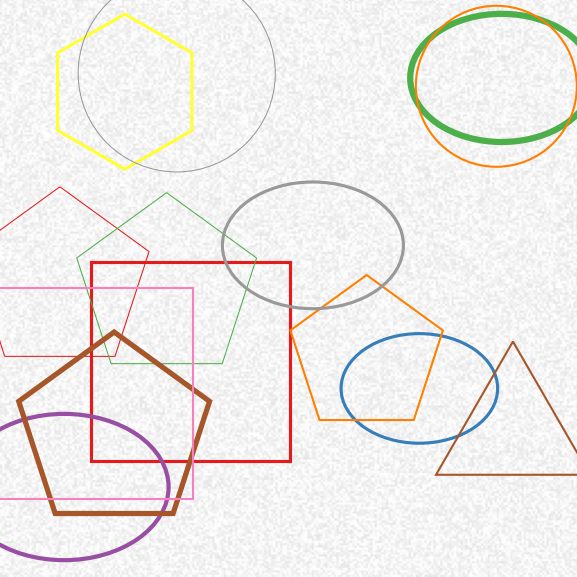[{"shape": "square", "thickness": 1.5, "radius": 0.86, "center": [0.33, 0.373]}, {"shape": "pentagon", "thickness": 0.5, "radius": 0.81, "center": [0.104, 0.513]}, {"shape": "oval", "thickness": 1.5, "radius": 0.68, "center": [0.726, 0.327]}, {"shape": "pentagon", "thickness": 0.5, "radius": 0.82, "center": [0.289, 0.502]}, {"shape": "oval", "thickness": 3, "radius": 0.79, "center": [0.869, 0.864]}, {"shape": "oval", "thickness": 2, "radius": 0.9, "center": [0.111, 0.156]}, {"shape": "circle", "thickness": 1, "radius": 0.7, "center": [0.859, 0.85]}, {"shape": "pentagon", "thickness": 1, "radius": 0.69, "center": [0.635, 0.384]}, {"shape": "hexagon", "thickness": 1.5, "radius": 0.67, "center": [0.216, 0.84]}, {"shape": "pentagon", "thickness": 2.5, "radius": 0.87, "center": [0.198, 0.25]}, {"shape": "triangle", "thickness": 1, "radius": 0.77, "center": [0.888, 0.254]}, {"shape": "square", "thickness": 1, "radius": 0.91, "center": [0.151, 0.318]}, {"shape": "circle", "thickness": 0.5, "radius": 0.85, "center": [0.306, 0.872]}, {"shape": "oval", "thickness": 1.5, "radius": 0.78, "center": [0.542, 0.574]}]